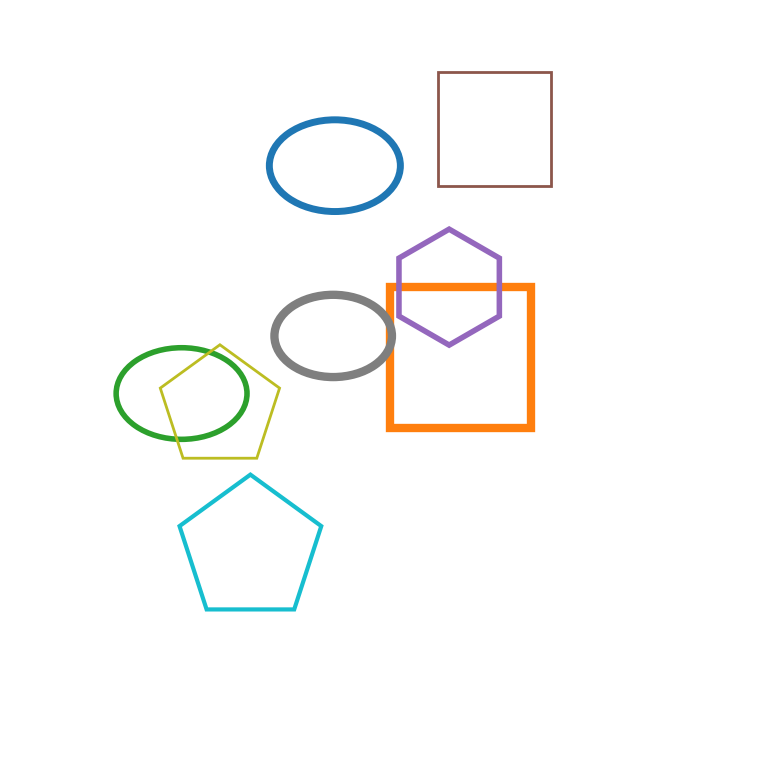[{"shape": "oval", "thickness": 2.5, "radius": 0.43, "center": [0.435, 0.785]}, {"shape": "square", "thickness": 3, "radius": 0.46, "center": [0.598, 0.536]}, {"shape": "oval", "thickness": 2, "radius": 0.42, "center": [0.236, 0.489]}, {"shape": "hexagon", "thickness": 2, "radius": 0.38, "center": [0.583, 0.627]}, {"shape": "square", "thickness": 1, "radius": 0.37, "center": [0.642, 0.833]}, {"shape": "oval", "thickness": 3, "radius": 0.38, "center": [0.433, 0.564]}, {"shape": "pentagon", "thickness": 1, "radius": 0.41, "center": [0.286, 0.471]}, {"shape": "pentagon", "thickness": 1.5, "radius": 0.48, "center": [0.325, 0.287]}]